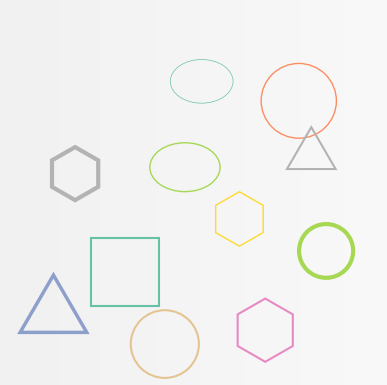[{"shape": "square", "thickness": 1.5, "radius": 0.44, "center": [0.322, 0.293]}, {"shape": "oval", "thickness": 0.5, "radius": 0.4, "center": [0.52, 0.789]}, {"shape": "circle", "thickness": 1, "radius": 0.49, "center": [0.771, 0.738]}, {"shape": "triangle", "thickness": 2.5, "radius": 0.5, "center": [0.138, 0.186]}, {"shape": "hexagon", "thickness": 1.5, "radius": 0.41, "center": [0.684, 0.142]}, {"shape": "circle", "thickness": 3, "radius": 0.35, "center": [0.842, 0.348]}, {"shape": "oval", "thickness": 1, "radius": 0.45, "center": [0.477, 0.566]}, {"shape": "hexagon", "thickness": 1, "radius": 0.35, "center": [0.618, 0.431]}, {"shape": "circle", "thickness": 1.5, "radius": 0.44, "center": [0.425, 0.106]}, {"shape": "hexagon", "thickness": 3, "radius": 0.34, "center": [0.194, 0.549]}, {"shape": "triangle", "thickness": 1.5, "radius": 0.36, "center": [0.803, 0.597]}]